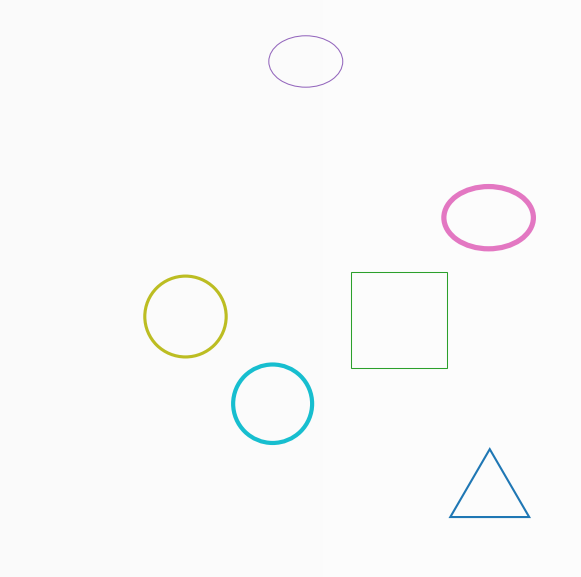[{"shape": "triangle", "thickness": 1, "radius": 0.39, "center": [0.843, 0.143]}, {"shape": "square", "thickness": 0.5, "radius": 0.42, "center": [0.686, 0.445]}, {"shape": "oval", "thickness": 0.5, "radius": 0.32, "center": [0.526, 0.893]}, {"shape": "oval", "thickness": 2.5, "radius": 0.39, "center": [0.841, 0.622]}, {"shape": "circle", "thickness": 1.5, "radius": 0.35, "center": [0.319, 0.451]}, {"shape": "circle", "thickness": 2, "radius": 0.34, "center": [0.469, 0.3]}]